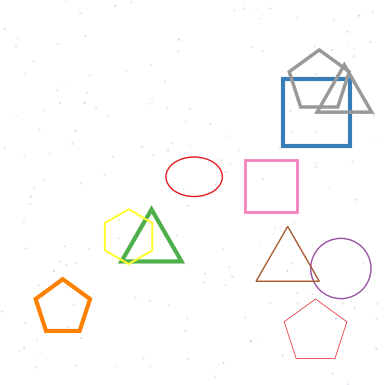[{"shape": "pentagon", "thickness": 0.5, "radius": 0.43, "center": [0.82, 0.138]}, {"shape": "oval", "thickness": 1, "radius": 0.37, "center": [0.504, 0.541]}, {"shape": "square", "thickness": 3, "radius": 0.43, "center": [0.822, 0.707]}, {"shape": "triangle", "thickness": 3, "radius": 0.45, "center": [0.394, 0.366]}, {"shape": "circle", "thickness": 1, "radius": 0.39, "center": [0.885, 0.303]}, {"shape": "pentagon", "thickness": 3, "radius": 0.37, "center": [0.163, 0.2]}, {"shape": "hexagon", "thickness": 1.5, "radius": 0.36, "center": [0.334, 0.385]}, {"shape": "triangle", "thickness": 1, "radius": 0.47, "center": [0.747, 0.317]}, {"shape": "square", "thickness": 2, "radius": 0.34, "center": [0.705, 0.517]}, {"shape": "triangle", "thickness": 2.5, "radius": 0.41, "center": [0.894, 0.75]}, {"shape": "pentagon", "thickness": 2.5, "radius": 0.41, "center": [0.829, 0.788]}]